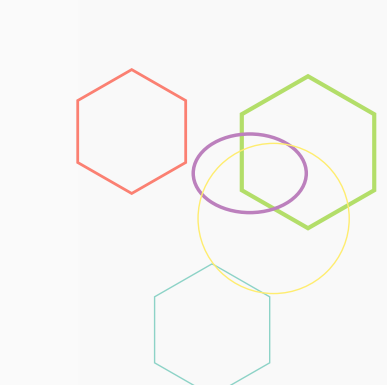[{"shape": "hexagon", "thickness": 1, "radius": 0.86, "center": [0.547, 0.143]}, {"shape": "hexagon", "thickness": 2, "radius": 0.8, "center": [0.34, 0.658]}, {"shape": "hexagon", "thickness": 3, "radius": 0.99, "center": [0.795, 0.605]}, {"shape": "oval", "thickness": 2.5, "radius": 0.73, "center": [0.645, 0.55]}, {"shape": "circle", "thickness": 1, "radius": 0.98, "center": [0.706, 0.433]}]